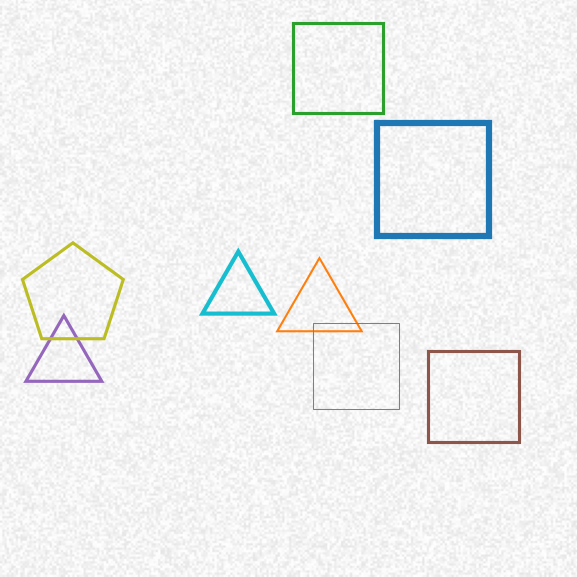[{"shape": "square", "thickness": 3, "radius": 0.49, "center": [0.75, 0.688]}, {"shape": "triangle", "thickness": 1, "radius": 0.42, "center": [0.553, 0.468]}, {"shape": "square", "thickness": 1.5, "radius": 0.39, "center": [0.585, 0.882]}, {"shape": "triangle", "thickness": 1.5, "radius": 0.38, "center": [0.111, 0.377]}, {"shape": "square", "thickness": 1.5, "radius": 0.4, "center": [0.82, 0.312]}, {"shape": "square", "thickness": 0.5, "radius": 0.37, "center": [0.617, 0.365]}, {"shape": "pentagon", "thickness": 1.5, "radius": 0.46, "center": [0.126, 0.487]}, {"shape": "triangle", "thickness": 2, "radius": 0.36, "center": [0.413, 0.492]}]